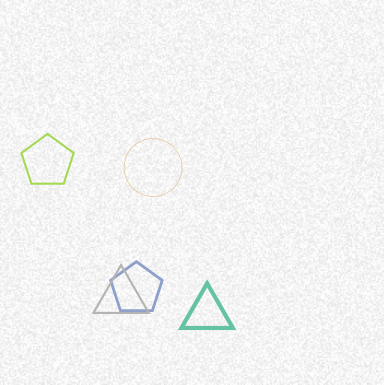[{"shape": "triangle", "thickness": 3, "radius": 0.39, "center": [0.538, 0.187]}, {"shape": "pentagon", "thickness": 2, "radius": 0.35, "center": [0.354, 0.25]}, {"shape": "pentagon", "thickness": 1.5, "radius": 0.36, "center": [0.123, 0.581]}, {"shape": "circle", "thickness": 0.5, "radius": 0.38, "center": [0.398, 0.565]}, {"shape": "triangle", "thickness": 1.5, "radius": 0.41, "center": [0.315, 0.229]}]